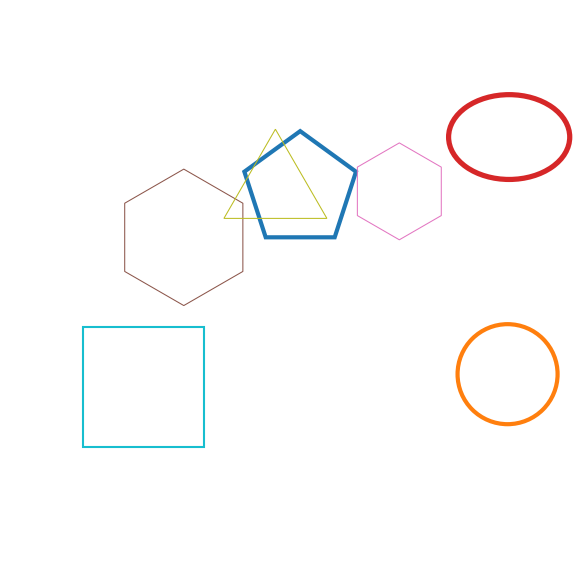[{"shape": "pentagon", "thickness": 2, "radius": 0.51, "center": [0.52, 0.67]}, {"shape": "circle", "thickness": 2, "radius": 0.43, "center": [0.879, 0.351]}, {"shape": "oval", "thickness": 2.5, "radius": 0.52, "center": [0.882, 0.762]}, {"shape": "hexagon", "thickness": 0.5, "radius": 0.59, "center": [0.318, 0.588]}, {"shape": "hexagon", "thickness": 0.5, "radius": 0.42, "center": [0.691, 0.668]}, {"shape": "triangle", "thickness": 0.5, "radius": 0.51, "center": [0.477, 0.672]}, {"shape": "square", "thickness": 1, "radius": 0.52, "center": [0.249, 0.329]}]